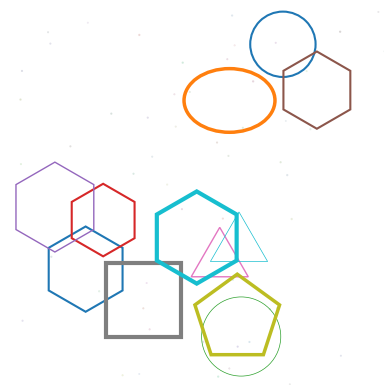[{"shape": "circle", "thickness": 1.5, "radius": 0.42, "center": [0.735, 0.885]}, {"shape": "hexagon", "thickness": 1.5, "radius": 0.55, "center": [0.222, 0.301]}, {"shape": "oval", "thickness": 2.5, "radius": 0.59, "center": [0.596, 0.739]}, {"shape": "circle", "thickness": 0.5, "radius": 0.51, "center": [0.626, 0.126]}, {"shape": "hexagon", "thickness": 1.5, "radius": 0.47, "center": [0.268, 0.428]}, {"shape": "hexagon", "thickness": 1, "radius": 0.58, "center": [0.143, 0.462]}, {"shape": "hexagon", "thickness": 1.5, "radius": 0.5, "center": [0.823, 0.766]}, {"shape": "triangle", "thickness": 1, "radius": 0.43, "center": [0.571, 0.324]}, {"shape": "square", "thickness": 3, "radius": 0.48, "center": [0.373, 0.22]}, {"shape": "pentagon", "thickness": 2.5, "radius": 0.58, "center": [0.616, 0.172]}, {"shape": "triangle", "thickness": 0.5, "radius": 0.43, "center": [0.621, 0.364]}, {"shape": "hexagon", "thickness": 3, "radius": 0.6, "center": [0.511, 0.383]}]